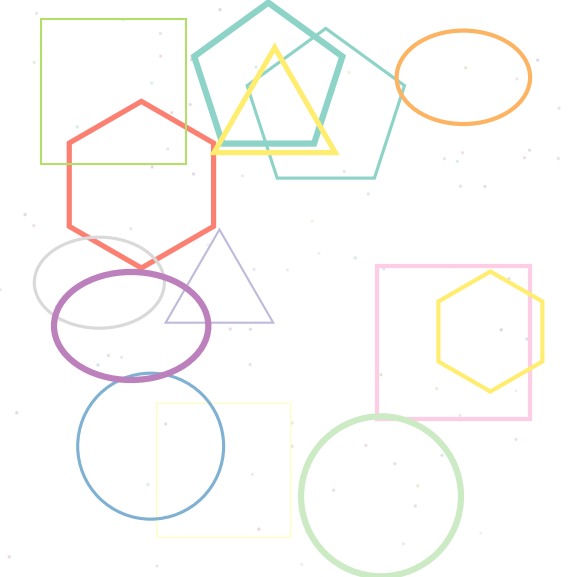[{"shape": "pentagon", "thickness": 1.5, "radius": 0.72, "center": [0.564, 0.807]}, {"shape": "pentagon", "thickness": 3, "radius": 0.67, "center": [0.465, 0.86]}, {"shape": "square", "thickness": 0.5, "radius": 0.58, "center": [0.386, 0.185]}, {"shape": "triangle", "thickness": 1, "radius": 0.54, "center": [0.38, 0.494]}, {"shape": "hexagon", "thickness": 2.5, "radius": 0.72, "center": [0.245, 0.679]}, {"shape": "circle", "thickness": 1.5, "radius": 0.63, "center": [0.261, 0.227]}, {"shape": "oval", "thickness": 2, "radius": 0.58, "center": [0.802, 0.865]}, {"shape": "square", "thickness": 1, "radius": 0.63, "center": [0.197, 0.84]}, {"shape": "square", "thickness": 2, "radius": 0.66, "center": [0.785, 0.407]}, {"shape": "oval", "thickness": 1.5, "radius": 0.56, "center": [0.172, 0.51]}, {"shape": "oval", "thickness": 3, "radius": 0.67, "center": [0.227, 0.435]}, {"shape": "circle", "thickness": 3, "radius": 0.69, "center": [0.66, 0.14]}, {"shape": "hexagon", "thickness": 2, "radius": 0.52, "center": [0.849, 0.425]}, {"shape": "triangle", "thickness": 2.5, "radius": 0.61, "center": [0.476, 0.795]}]